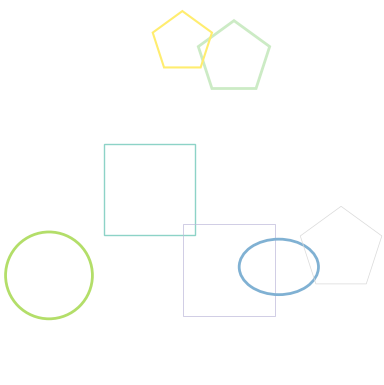[{"shape": "square", "thickness": 1, "radius": 0.59, "center": [0.388, 0.508]}, {"shape": "square", "thickness": 0.5, "radius": 0.6, "center": [0.595, 0.3]}, {"shape": "oval", "thickness": 2, "radius": 0.51, "center": [0.724, 0.307]}, {"shape": "circle", "thickness": 2, "radius": 0.56, "center": [0.127, 0.285]}, {"shape": "pentagon", "thickness": 0.5, "radius": 0.56, "center": [0.886, 0.353]}, {"shape": "pentagon", "thickness": 2, "radius": 0.49, "center": [0.608, 0.849]}, {"shape": "pentagon", "thickness": 1.5, "radius": 0.4, "center": [0.474, 0.89]}]